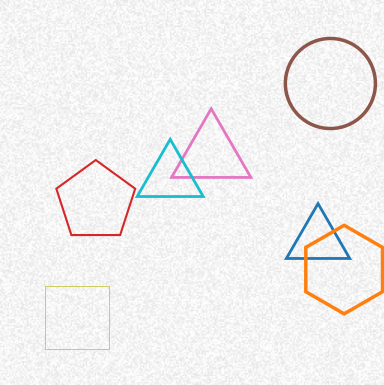[{"shape": "triangle", "thickness": 2, "radius": 0.48, "center": [0.826, 0.376]}, {"shape": "hexagon", "thickness": 2.5, "radius": 0.58, "center": [0.894, 0.3]}, {"shape": "pentagon", "thickness": 1.5, "radius": 0.54, "center": [0.249, 0.477]}, {"shape": "circle", "thickness": 2.5, "radius": 0.58, "center": [0.858, 0.783]}, {"shape": "triangle", "thickness": 2, "radius": 0.59, "center": [0.549, 0.599]}, {"shape": "square", "thickness": 0.5, "radius": 0.41, "center": [0.2, 0.175]}, {"shape": "triangle", "thickness": 2, "radius": 0.5, "center": [0.442, 0.539]}]